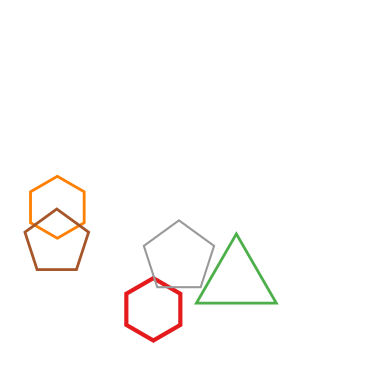[{"shape": "hexagon", "thickness": 3, "radius": 0.4, "center": [0.398, 0.197]}, {"shape": "triangle", "thickness": 2, "radius": 0.6, "center": [0.614, 0.273]}, {"shape": "hexagon", "thickness": 2, "radius": 0.4, "center": [0.149, 0.462]}, {"shape": "pentagon", "thickness": 2, "radius": 0.43, "center": [0.147, 0.37]}, {"shape": "pentagon", "thickness": 1.5, "radius": 0.48, "center": [0.465, 0.332]}]